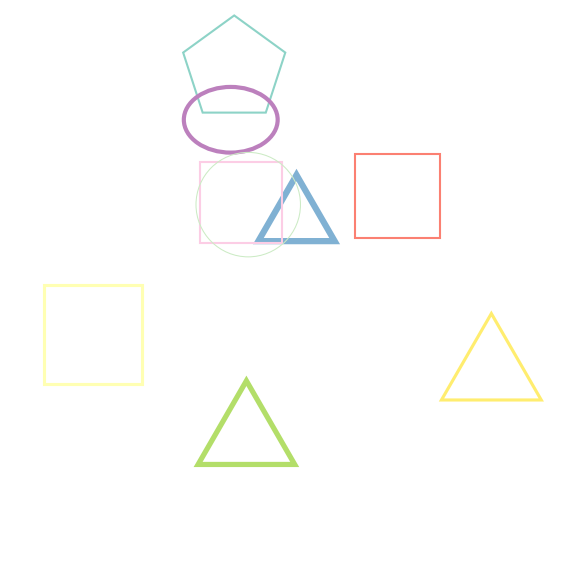[{"shape": "pentagon", "thickness": 1, "radius": 0.46, "center": [0.406, 0.879]}, {"shape": "square", "thickness": 1.5, "radius": 0.43, "center": [0.161, 0.42]}, {"shape": "square", "thickness": 1, "radius": 0.37, "center": [0.688, 0.66]}, {"shape": "triangle", "thickness": 3, "radius": 0.38, "center": [0.513, 0.62]}, {"shape": "triangle", "thickness": 2.5, "radius": 0.48, "center": [0.427, 0.243]}, {"shape": "square", "thickness": 1, "radius": 0.35, "center": [0.418, 0.649]}, {"shape": "oval", "thickness": 2, "radius": 0.41, "center": [0.4, 0.792]}, {"shape": "circle", "thickness": 0.5, "radius": 0.45, "center": [0.43, 0.645]}, {"shape": "triangle", "thickness": 1.5, "radius": 0.5, "center": [0.851, 0.356]}]